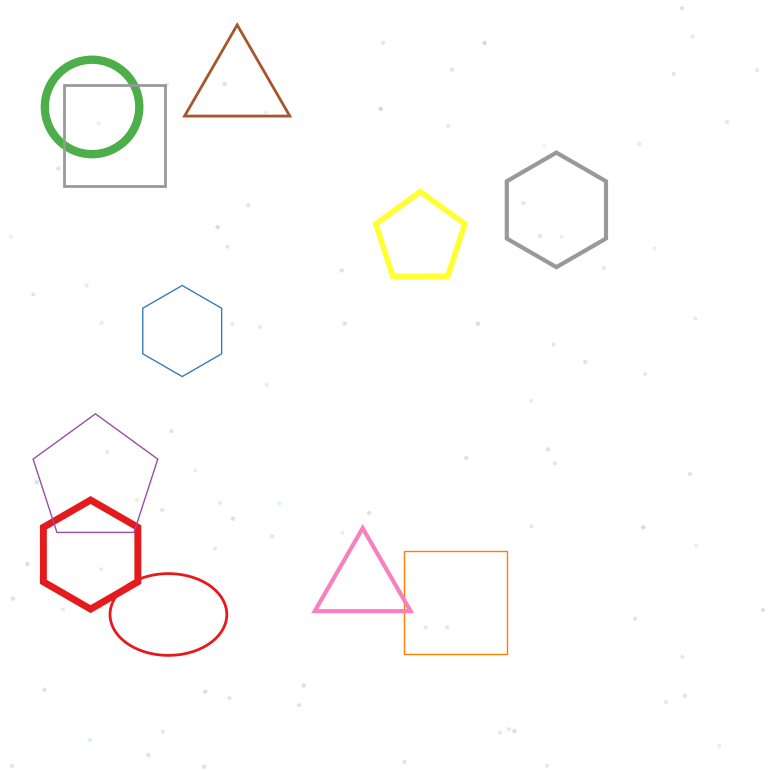[{"shape": "hexagon", "thickness": 2.5, "radius": 0.35, "center": [0.118, 0.28]}, {"shape": "oval", "thickness": 1, "radius": 0.38, "center": [0.219, 0.202]}, {"shape": "hexagon", "thickness": 0.5, "radius": 0.3, "center": [0.237, 0.57]}, {"shape": "circle", "thickness": 3, "radius": 0.31, "center": [0.12, 0.861]}, {"shape": "pentagon", "thickness": 0.5, "radius": 0.43, "center": [0.124, 0.377]}, {"shape": "square", "thickness": 0.5, "radius": 0.33, "center": [0.592, 0.218]}, {"shape": "pentagon", "thickness": 2, "radius": 0.3, "center": [0.546, 0.69]}, {"shape": "triangle", "thickness": 1, "radius": 0.39, "center": [0.308, 0.889]}, {"shape": "triangle", "thickness": 1.5, "radius": 0.36, "center": [0.471, 0.242]}, {"shape": "hexagon", "thickness": 1.5, "radius": 0.37, "center": [0.723, 0.727]}, {"shape": "square", "thickness": 1, "radius": 0.33, "center": [0.149, 0.824]}]